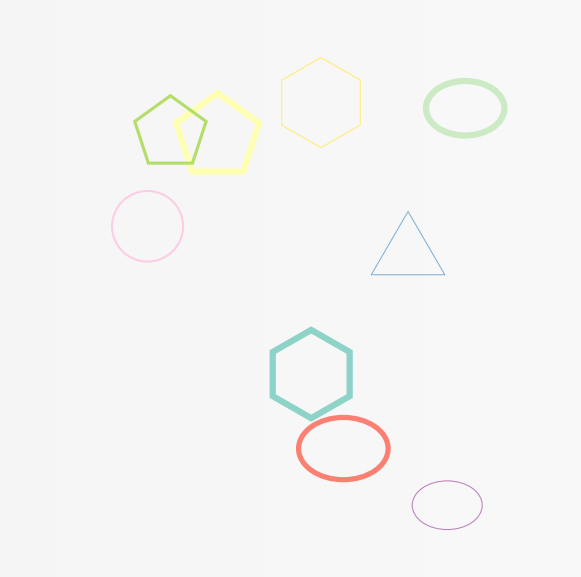[{"shape": "hexagon", "thickness": 3, "radius": 0.38, "center": [0.535, 0.351]}, {"shape": "pentagon", "thickness": 3, "radius": 0.37, "center": [0.374, 0.763]}, {"shape": "oval", "thickness": 2.5, "radius": 0.39, "center": [0.591, 0.222]}, {"shape": "triangle", "thickness": 0.5, "radius": 0.37, "center": [0.702, 0.56]}, {"shape": "pentagon", "thickness": 1.5, "radius": 0.32, "center": [0.293, 0.769]}, {"shape": "circle", "thickness": 1, "radius": 0.31, "center": [0.254, 0.607]}, {"shape": "oval", "thickness": 0.5, "radius": 0.3, "center": [0.769, 0.124]}, {"shape": "oval", "thickness": 3, "radius": 0.34, "center": [0.8, 0.812]}, {"shape": "hexagon", "thickness": 0.5, "radius": 0.39, "center": [0.552, 0.821]}]